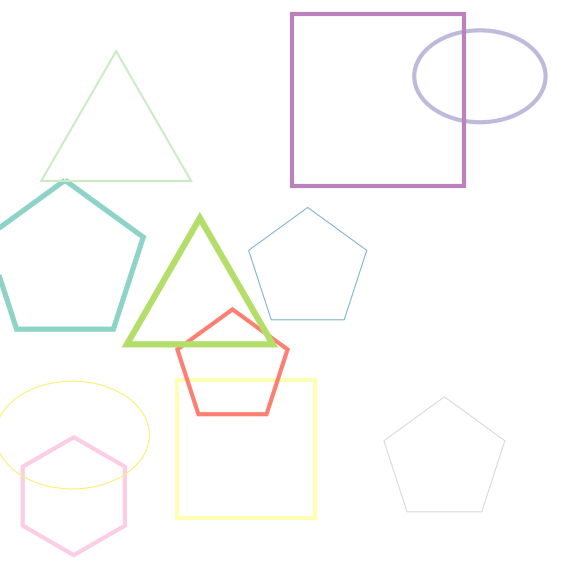[{"shape": "pentagon", "thickness": 2.5, "radius": 0.71, "center": [0.113, 0.544]}, {"shape": "square", "thickness": 2, "radius": 0.6, "center": [0.427, 0.222]}, {"shape": "oval", "thickness": 2, "radius": 0.57, "center": [0.831, 0.867]}, {"shape": "pentagon", "thickness": 2, "radius": 0.5, "center": [0.403, 0.363]}, {"shape": "pentagon", "thickness": 0.5, "radius": 0.54, "center": [0.533, 0.532]}, {"shape": "triangle", "thickness": 3, "radius": 0.73, "center": [0.346, 0.476]}, {"shape": "hexagon", "thickness": 2, "radius": 0.51, "center": [0.128, 0.14]}, {"shape": "pentagon", "thickness": 0.5, "radius": 0.55, "center": [0.77, 0.202]}, {"shape": "square", "thickness": 2, "radius": 0.75, "center": [0.654, 0.826]}, {"shape": "triangle", "thickness": 1, "radius": 0.75, "center": [0.201, 0.761]}, {"shape": "oval", "thickness": 0.5, "radius": 0.67, "center": [0.125, 0.246]}]